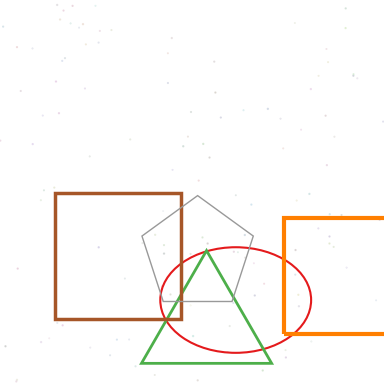[{"shape": "oval", "thickness": 1.5, "radius": 0.98, "center": [0.612, 0.221]}, {"shape": "triangle", "thickness": 2, "radius": 0.98, "center": [0.536, 0.154]}, {"shape": "square", "thickness": 3, "radius": 0.75, "center": [0.889, 0.283]}, {"shape": "square", "thickness": 2.5, "radius": 0.82, "center": [0.306, 0.335]}, {"shape": "pentagon", "thickness": 1, "radius": 0.76, "center": [0.513, 0.34]}]